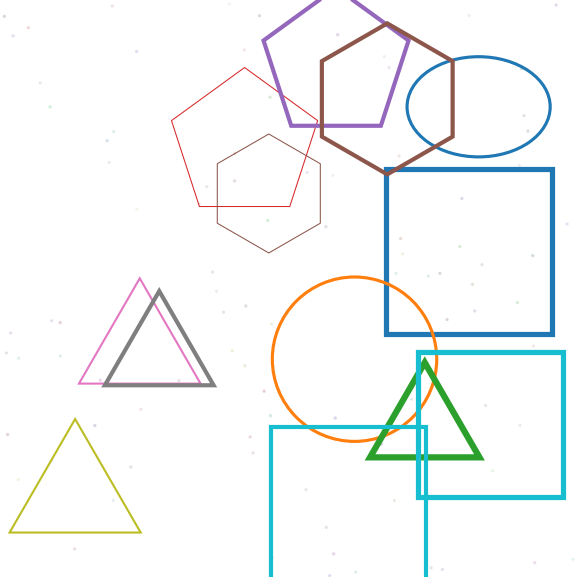[{"shape": "square", "thickness": 2.5, "radius": 0.72, "center": [0.811, 0.564]}, {"shape": "oval", "thickness": 1.5, "radius": 0.62, "center": [0.829, 0.814]}, {"shape": "circle", "thickness": 1.5, "radius": 0.71, "center": [0.614, 0.377]}, {"shape": "triangle", "thickness": 3, "radius": 0.55, "center": [0.735, 0.262]}, {"shape": "pentagon", "thickness": 0.5, "radius": 0.67, "center": [0.424, 0.749]}, {"shape": "pentagon", "thickness": 2, "radius": 0.66, "center": [0.582, 0.888]}, {"shape": "hexagon", "thickness": 0.5, "radius": 0.51, "center": [0.465, 0.664]}, {"shape": "hexagon", "thickness": 2, "radius": 0.65, "center": [0.671, 0.828]}, {"shape": "triangle", "thickness": 1, "radius": 0.61, "center": [0.242, 0.396]}, {"shape": "triangle", "thickness": 2, "radius": 0.54, "center": [0.276, 0.386]}, {"shape": "triangle", "thickness": 1, "radius": 0.66, "center": [0.13, 0.143]}, {"shape": "square", "thickness": 2, "radius": 0.67, "center": [0.603, 0.125]}, {"shape": "square", "thickness": 2.5, "radius": 0.63, "center": [0.849, 0.264]}]